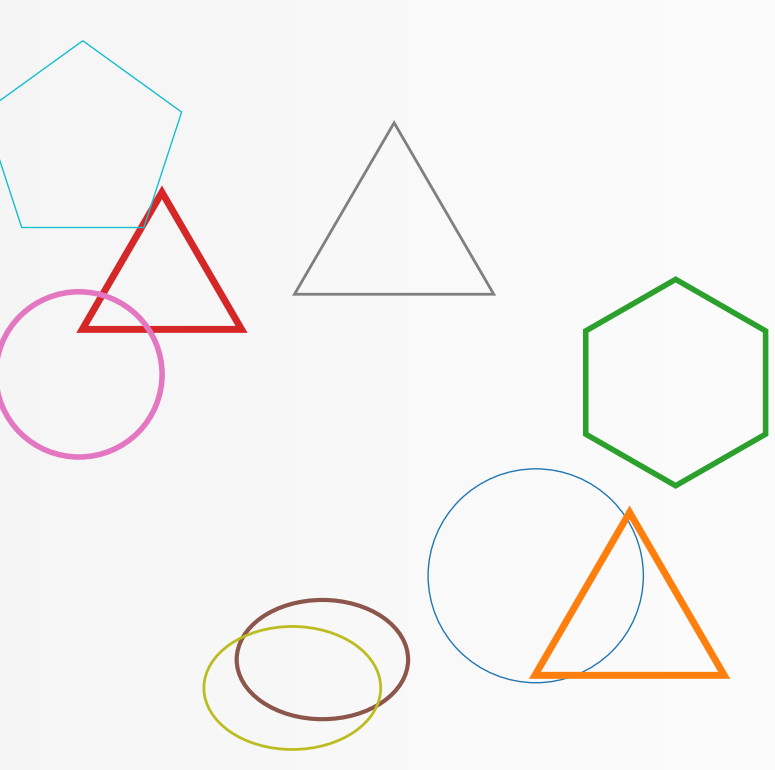[{"shape": "circle", "thickness": 0.5, "radius": 0.69, "center": [0.691, 0.252]}, {"shape": "triangle", "thickness": 2.5, "radius": 0.71, "center": [0.812, 0.193]}, {"shape": "hexagon", "thickness": 2, "radius": 0.67, "center": [0.872, 0.503]}, {"shape": "triangle", "thickness": 2.5, "radius": 0.59, "center": [0.209, 0.632]}, {"shape": "oval", "thickness": 1.5, "radius": 0.55, "center": [0.416, 0.143]}, {"shape": "circle", "thickness": 2, "radius": 0.54, "center": [0.102, 0.514]}, {"shape": "triangle", "thickness": 1, "radius": 0.74, "center": [0.509, 0.692]}, {"shape": "oval", "thickness": 1, "radius": 0.57, "center": [0.377, 0.107]}, {"shape": "pentagon", "thickness": 0.5, "radius": 0.67, "center": [0.107, 0.813]}]